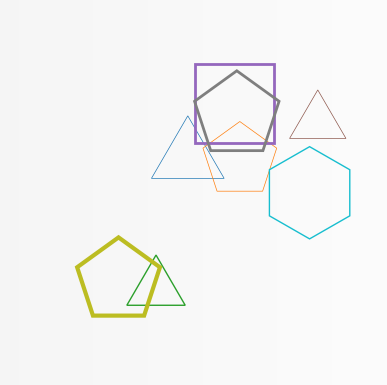[{"shape": "triangle", "thickness": 0.5, "radius": 0.54, "center": [0.485, 0.591]}, {"shape": "pentagon", "thickness": 0.5, "radius": 0.5, "center": [0.619, 0.584]}, {"shape": "triangle", "thickness": 1, "radius": 0.43, "center": [0.403, 0.251]}, {"shape": "square", "thickness": 2, "radius": 0.51, "center": [0.605, 0.731]}, {"shape": "triangle", "thickness": 0.5, "radius": 0.42, "center": [0.82, 0.682]}, {"shape": "pentagon", "thickness": 2, "radius": 0.57, "center": [0.611, 0.701]}, {"shape": "pentagon", "thickness": 3, "radius": 0.56, "center": [0.306, 0.271]}, {"shape": "hexagon", "thickness": 1, "radius": 0.6, "center": [0.799, 0.499]}]